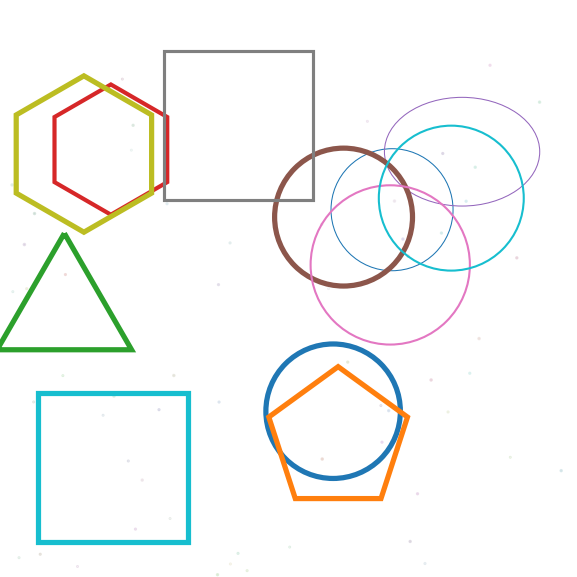[{"shape": "circle", "thickness": 2.5, "radius": 0.58, "center": [0.577, 0.287]}, {"shape": "circle", "thickness": 0.5, "radius": 0.53, "center": [0.679, 0.636]}, {"shape": "pentagon", "thickness": 2.5, "radius": 0.63, "center": [0.586, 0.238]}, {"shape": "triangle", "thickness": 2.5, "radius": 0.67, "center": [0.111, 0.461]}, {"shape": "hexagon", "thickness": 2, "radius": 0.56, "center": [0.192, 0.74]}, {"shape": "oval", "thickness": 0.5, "radius": 0.67, "center": [0.8, 0.736]}, {"shape": "circle", "thickness": 2.5, "radius": 0.6, "center": [0.595, 0.623]}, {"shape": "circle", "thickness": 1, "radius": 0.69, "center": [0.676, 0.54]}, {"shape": "square", "thickness": 1.5, "radius": 0.65, "center": [0.413, 0.782]}, {"shape": "hexagon", "thickness": 2.5, "radius": 0.68, "center": [0.145, 0.732]}, {"shape": "square", "thickness": 2.5, "radius": 0.65, "center": [0.196, 0.19]}, {"shape": "circle", "thickness": 1, "radius": 0.63, "center": [0.781, 0.656]}]